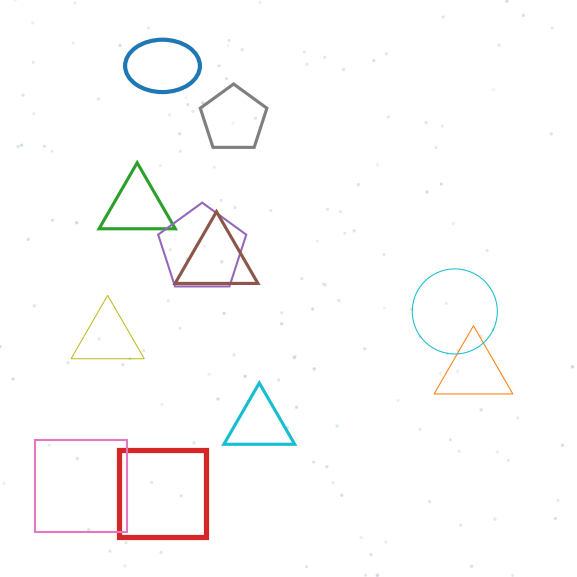[{"shape": "oval", "thickness": 2, "radius": 0.32, "center": [0.281, 0.885]}, {"shape": "triangle", "thickness": 0.5, "radius": 0.39, "center": [0.82, 0.356]}, {"shape": "triangle", "thickness": 1.5, "radius": 0.38, "center": [0.238, 0.641]}, {"shape": "square", "thickness": 2.5, "radius": 0.38, "center": [0.281, 0.144]}, {"shape": "pentagon", "thickness": 1, "radius": 0.4, "center": [0.35, 0.568]}, {"shape": "triangle", "thickness": 1.5, "radius": 0.41, "center": [0.375, 0.55]}, {"shape": "square", "thickness": 1, "radius": 0.4, "center": [0.14, 0.158]}, {"shape": "pentagon", "thickness": 1.5, "radius": 0.3, "center": [0.404, 0.793]}, {"shape": "triangle", "thickness": 0.5, "radius": 0.37, "center": [0.186, 0.415]}, {"shape": "triangle", "thickness": 1.5, "radius": 0.35, "center": [0.449, 0.265]}, {"shape": "circle", "thickness": 0.5, "radius": 0.37, "center": [0.788, 0.46]}]